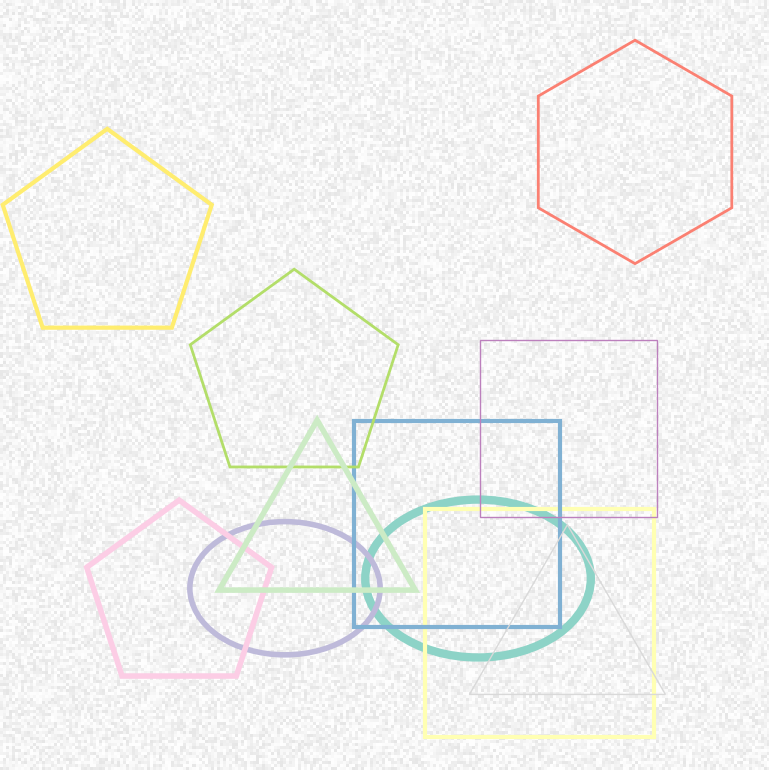[{"shape": "oval", "thickness": 3, "radius": 0.73, "center": [0.621, 0.249]}, {"shape": "square", "thickness": 1.5, "radius": 0.74, "center": [0.701, 0.191]}, {"shape": "oval", "thickness": 2, "radius": 0.62, "center": [0.37, 0.236]}, {"shape": "hexagon", "thickness": 1, "radius": 0.73, "center": [0.825, 0.803]}, {"shape": "square", "thickness": 1.5, "radius": 0.67, "center": [0.593, 0.32]}, {"shape": "pentagon", "thickness": 1, "radius": 0.71, "center": [0.382, 0.508]}, {"shape": "pentagon", "thickness": 2, "radius": 0.63, "center": [0.233, 0.224]}, {"shape": "triangle", "thickness": 0.5, "radius": 0.73, "center": [0.737, 0.172]}, {"shape": "square", "thickness": 0.5, "radius": 0.57, "center": [0.739, 0.443]}, {"shape": "triangle", "thickness": 2, "radius": 0.74, "center": [0.412, 0.307]}, {"shape": "pentagon", "thickness": 1.5, "radius": 0.71, "center": [0.139, 0.69]}]